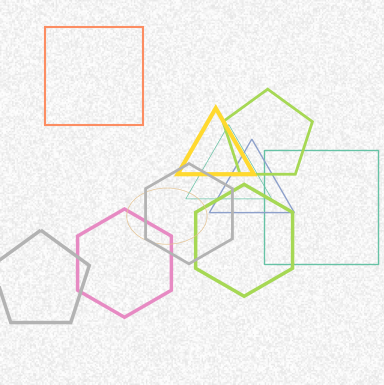[{"shape": "triangle", "thickness": 0.5, "radius": 0.64, "center": [0.594, 0.548]}, {"shape": "square", "thickness": 1, "radius": 0.74, "center": [0.834, 0.462]}, {"shape": "square", "thickness": 1.5, "radius": 0.64, "center": [0.244, 0.803]}, {"shape": "triangle", "thickness": 1, "radius": 0.64, "center": [0.654, 0.511]}, {"shape": "hexagon", "thickness": 2.5, "radius": 0.7, "center": [0.323, 0.317]}, {"shape": "pentagon", "thickness": 2, "radius": 0.61, "center": [0.695, 0.646]}, {"shape": "hexagon", "thickness": 2.5, "radius": 0.73, "center": [0.634, 0.376]}, {"shape": "triangle", "thickness": 3, "radius": 0.57, "center": [0.56, 0.605]}, {"shape": "oval", "thickness": 0.5, "radius": 0.52, "center": [0.433, 0.439]}, {"shape": "hexagon", "thickness": 2, "radius": 0.65, "center": [0.491, 0.445]}, {"shape": "pentagon", "thickness": 2.5, "radius": 0.66, "center": [0.106, 0.27]}]